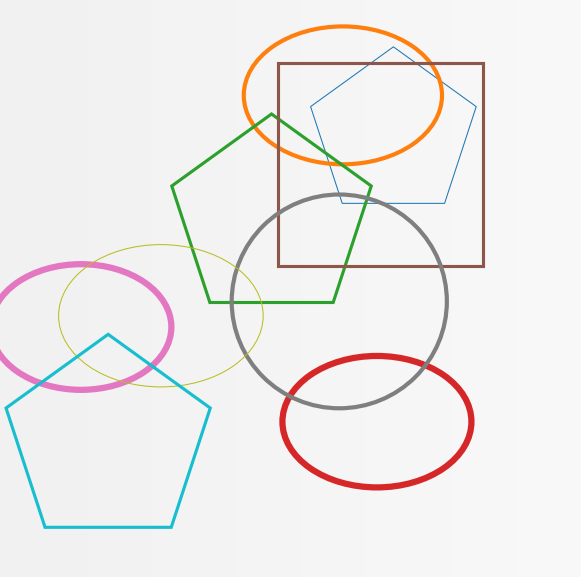[{"shape": "pentagon", "thickness": 0.5, "radius": 0.75, "center": [0.677, 0.768]}, {"shape": "oval", "thickness": 2, "radius": 0.85, "center": [0.59, 0.834]}, {"shape": "pentagon", "thickness": 1.5, "radius": 0.9, "center": [0.467, 0.621]}, {"shape": "oval", "thickness": 3, "radius": 0.81, "center": [0.648, 0.269]}, {"shape": "square", "thickness": 1.5, "radius": 0.88, "center": [0.655, 0.714]}, {"shape": "oval", "thickness": 3, "radius": 0.78, "center": [0.139, 0.433]}, {"shape": "circle", "thickness": 2, "radius": 0.93, "center": [0.584, 0.477]}, {"shape": "oval", "thickness": 0.5, "radius": 0.88, "center": [0.277, 0.452]}, {"shape": "pentagon", "thickness": 1.5, "radius": 0.92, "center": [0.186, 0.235]}]